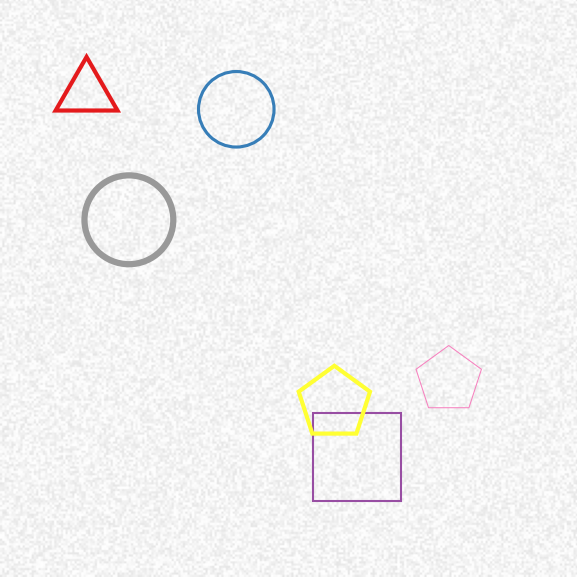[{"shape": "triangle", "thickness": 2, "radius": 0.31, "center": [0.15, 0.839]}, {"shape": "circle", "thickness": 1.5, "radius": 0.33, "center": [0.409, 0.81]}, {"shape": "square", "thickness": 1, "radius": 0.38, "center": [0.618, 0.208]}, {"shape": "pentagon", "thickness": 2, "radius": 0.32, "center": [0.579, 0.301]}, {"shape": "pentagon", "thickness": 0.5, "radius": 0.3, "center": [0.777, 0.341]}, {"shape": "circle", "thickness": 3, "radius": 0.38, "center": [0.223, 0.619]}]